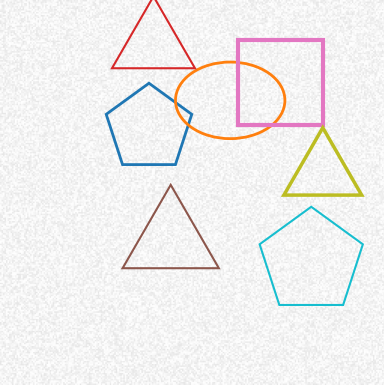[{"shape": "pentagon", "thickness": 2, "radius": 0.58, "center": [0.387, 0.667]}, {"shape": "oval", "thickness": 2, "radius": 0.71, "center": [0.598, 0.739]}, {"shape": "triangle", "thickness": 1.5, "radius": 0.62, "center": [0.399, 0.885]}, {"shape": "triangle", "thickness": 1.5, "radius": 0.72, "center": [0.443, 0.376]}, {"shape": "square", "thickness": 3, "radius": 0.55, "center": [0.728, 0.786]}, {"shape": "triangle", "thickness": 2.5, "radius": 0.58, "center": [0.838, 0.552]}, {"shape": "pentagon", "thickness": 1.5, "radius": 0.7, "center": [0.808, 0.322]}]